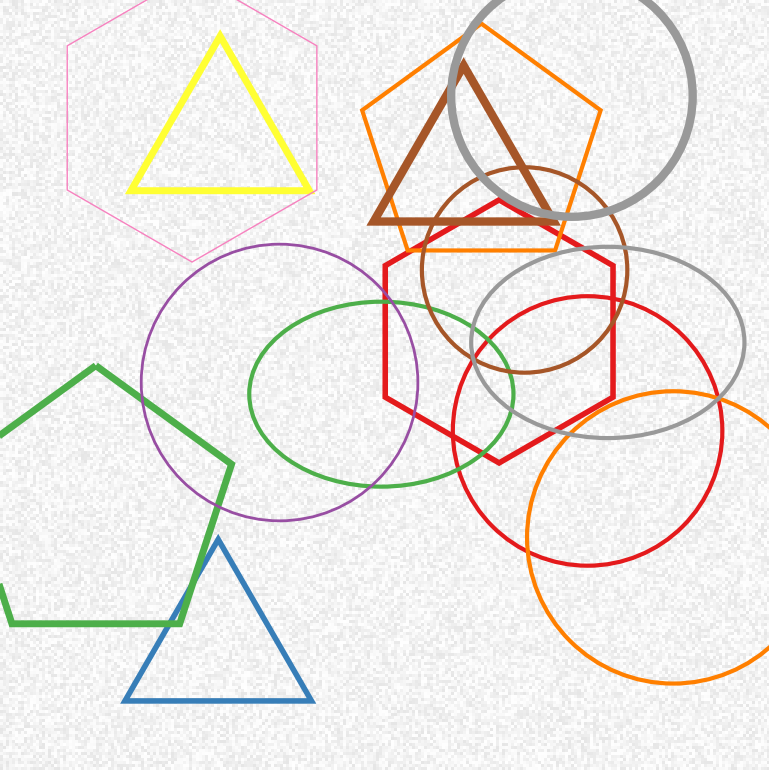[{"shape": "hexagon", "thickness": 2, "radius": 0.85, "center": [0.648, 0.57]}, {"shape": "circle", "thickness": 1.5, "radius": 0.88, "center": [0.763, 0.44]}, {"shape": "triangle", "thickness": 2, "radius": 0.7, "center": [0.283, 0.16]}, {"shape": "oval", "thickness": 1.5, "radius": 0.86, "center": [0.495, 0.488]}, {"shape": "pentagon", "thickness": 2.5, "radius": 0.93, "center": [0.124, 0.34]}, {"shape": "circle", "thickness": 1, "radius": 0.9, "center": [0.363, 0.503]}, {"shape": "circle", "thickness": 1.5, "radius": 0.95, "center": [0.874, 0.302]}, {"shape": "pentagon", "thickness": 1.5, "radius": 0.81, "center": [0.625, 0.806]}, {"shape": "triangle", "thickness": 2.5, "radius": 0.67, "center": [0.286, 0.819]}, {"shape": "triangle", "thickness": 3, "radius": 0.68, "center": [0.602, 0.78]}, {"shape": "circle", "thickness": 1.5, "radius": 0.67, "center": [0.681, 0.649]}, {"shape": "hexagon", "thickness": 0.5, "radius": 0.94, "center": [0.249, 0.847]}, {"shape": "oval", "thickness": 1.5, "radius": 0.89, "center": [0.789, 0.555]}, {"shape": "circle", "thickness": 3, "radius": 0.78, "center": [0.743, 0.875]}]